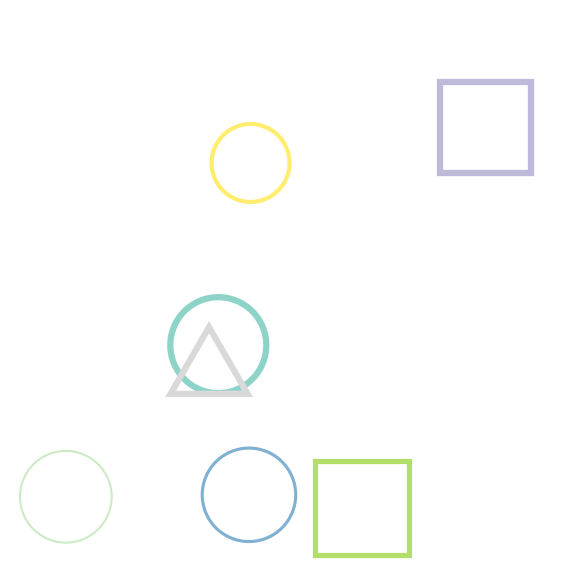[{"shape": "circle", "thickness": 3, "radius": 0.42, "center": [0.378, 0.401]}, {"shape": "square", "thickness": 3, "radius": 0.39, "center": [0.841, 0.778]}, {"shape": "circle", "thickness": 1.5, "radius": 0.4, "center": [0.431, 0.142]}, {"shape": "square", "thickness": 2.5, "radius": 0.41, "center": [0.628, 0.119]}, {"shape": "triangle", "thickness": 3, "radius": 0.38, "center": [0.362, 0.356]}, {"shape": "circle", "thickness": 1, "radius": 0.4, "center": [0.114, 0.139]}, {"shape": "circle", "thickness": 2, "radius": 0.34, "center": [0.434, 0.717]}]